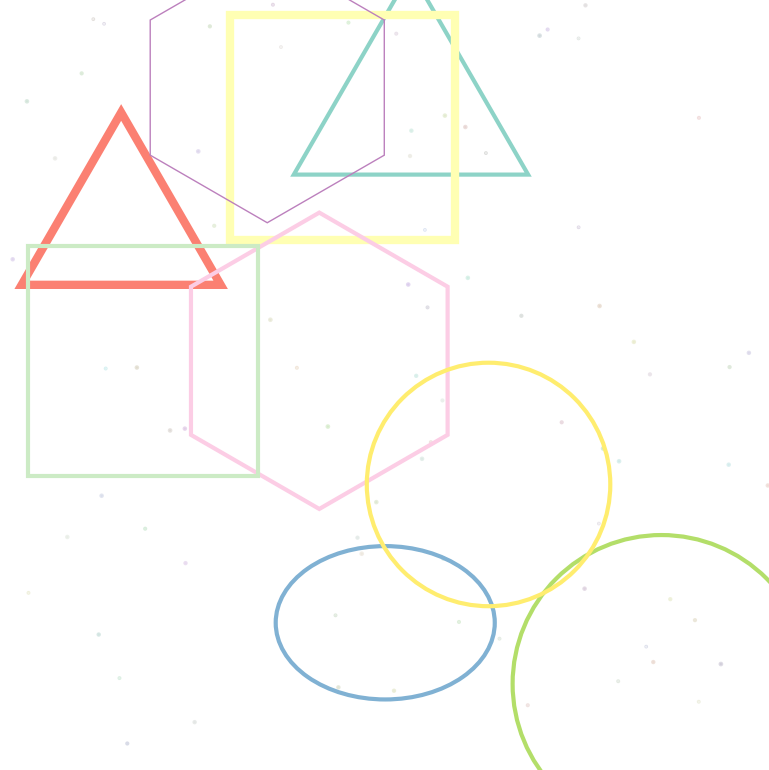[{"shape": "triangle", "thickness": 1.5, "radius": 0.88, "center": [0.534, 0.861]}, {"shape": "square", "thickness": 3, "radius": 0.73, "center": [0.444, 0.835]}, {"shape": "triangle", "thickness": 3, "radius": 0.75, "center": [0.157, 0.705]}, {"shape": "oval", "thickness": 1.5, "radius": 0.71, "center": [0.5, 0.191]}, {"shape": "circle", "thickness": 1.5, "radius": 0.97, "center": [0.859, 0.112]}, {"shape": "hexagon", "thickness": 1.5, "radius": 0.96, "center": [0.415, 0.531]}, {"shape": "hexagon", "thickness": 0.5, "radius": 0.88, "center": [0.347, 0.886]}, {"shape": "square", "thickness": 1.5, "radius": 0.75, "center": [0.185, 0.531]}, {"shape": "circle", "thickness": 1.5, "radius": 0.79, "center": [0.634, 0.371]}]